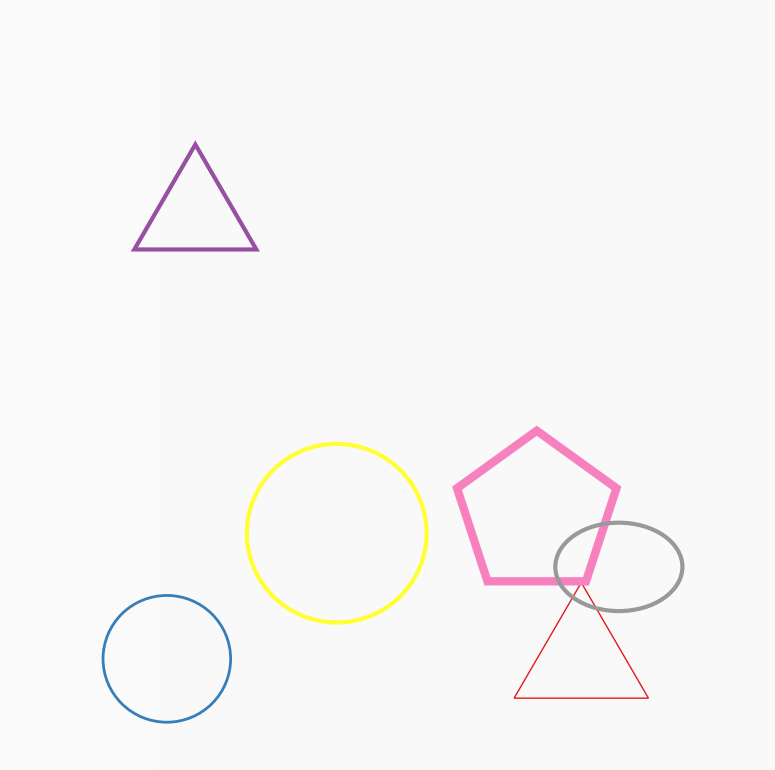[{"shape": "triangle", "thickness": 0.5, "radius": 0.5, "center": [0.75, 0.143]}, {"shape": "circle", "thickness": 1, "radius": 0.41, "center": [0.215, 0.144]}, {"shape": "triangle", "thickness": 1.5, "radius": 0.45, "center": [0.252, 0.721]}, {"shape": "circle", "thickness": 1.5, "radius": 0.58, "center": [0.434, 0.308]}, {"shape": "pentagon", "thickness": 3, "radius": 0.54, "center": [0.693, 0.333]}, {"shape": "oval", "thickness": 1.5, "radius": 0.41, "center": [0.799, 0.264]}]